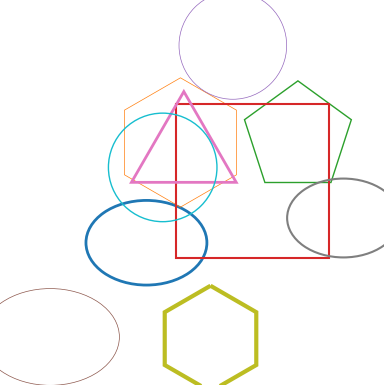[{"shape": "oval", "thickness": 2, "radius": 0.79, "center": [0.38, 0.37]}, {"shape": "hexagon", "thickness": 0.5, "radius": 0.84, "center": [0.469, 0.63]}, {"shape": "pentagon", "thickness": 1, "radius": 0.73, "center": [0.774, 0.644]}, {"shape": "square", "thickness": 1.5, "radius": 0.99, "center": [0.656, 0.53]}, {"shape": "circle", "thickness": 0.5, "radius": 0.7, "center": [0.605, 0.882]}, {"shape": "oval", "thickness": 0.5, "radius": 0.9, "center": [0.131, 0.125]}, {"shape": "triangle", "thickness": 2, "radius": 0.79, "center": [0.477, 0.605]}, {"shape": "oval", "thickness": 1.5, "radius": 0.73, "center": [0.892, 0.434]}, {"shape": "hexagon", "thickness": 3, "radius": 0.69, "center": [0.547, 0.121]}, {"shape": "circle", "thickness": 1, "radius": 0.7, "center": [0.423, 0.565]}]